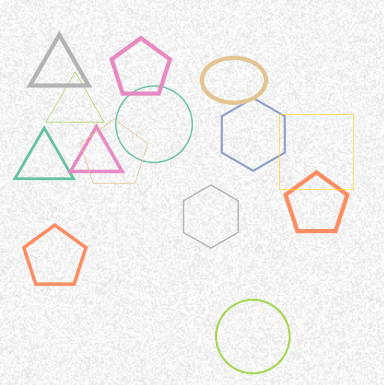[{"shape": "triangle", "thickness": 2, "radius": 0.44, "center": [0.115, 0.58]}, {"shape": "circle", "thickness": 1, "radius": 0.5, "center": [0.4, 0.677]}, {"shape": "pentagon", "thickness": 2.5, "radius": 0.42, "center": [0.143, 0.331]}, {"shape": "pentagon", "thickness": 3, "radius": 0.42, "center": [0.822, 0.468]}, {"shape": "hexagon", "thickness": 1.5, "radius": 0.47, "center": [0.658, 0.651]}, {"shape": "pentagon", "thickness": 3, "radius": 0.4, "center": [0.366, 0.821]}, {"shape": "triangle", "thickness": 2.5, "radius": 0.39, "center": [0.25, 0.593]}, {"shape": "triangle", "thickness": 0.5, "radius": 0.43, "center": [0.195, 0.726]}, {"shape": "circle", "thickness": 1.5, "radius": 0.48, "center": [0.657, 0.126]}, {"shape": "square", "thickness": 0.5, "radius": 0.49, "center": [0.821, 0.606]}, {"shape": "pentagon", "thickness": 0.5, "radius": 0.46, "center": [0.296, 0.599]}, {"shape": "oval", "thickness": 3, "radius": 0.42, "center": [0.608, 0.791]}, {"shape": "triangle", "thickness": 3, "radius": 0.44, "center": [0.154, 0.822]}, {"shape": "hexagon", "thickness": 1, "radius": 0.41, "center": [0.548, 0.438]}]